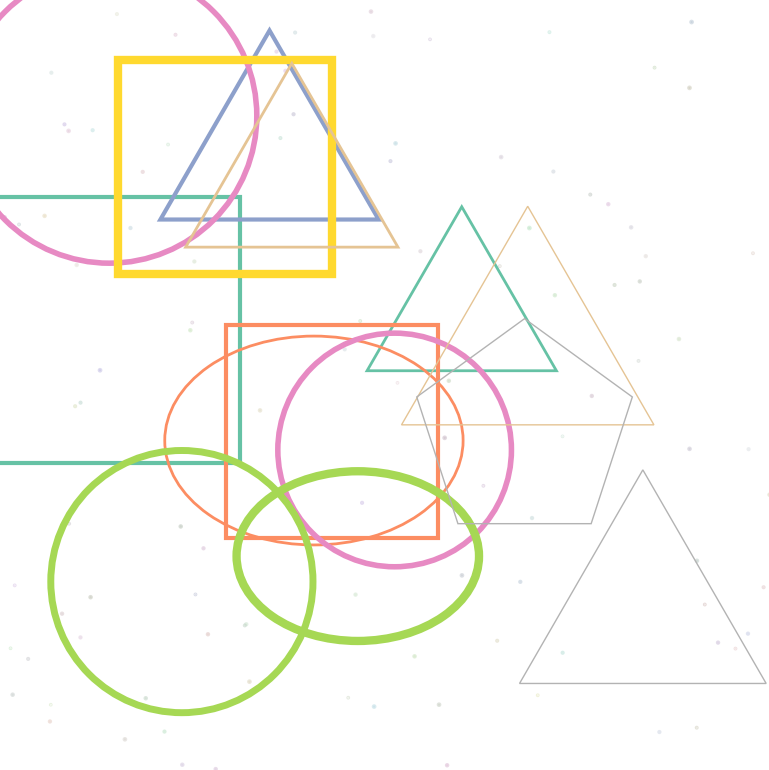[{"shape": "square", "thickness": 1.5, "radius": 0.86, "center": [0.138, 0.571]}, {"shape": "triangle", "thickness": 1, "radius": 0.71, "center": [0.6, 0.59]}, {"shape": "oval", "thickness": 1, "radius": 0.97, "center": [0.408, 0.428]}, {"shape": "square", "thickness": 1.5, "radius": 0.69, "center": [0.431, 0.44]}, {"shape": "triangle", "thickness": 1.5, "radius": 0.82, "center": [0.35, 0.797]}, {"shape": "circle", "thickness": 2, "radius": 0.96, "center": [0.142, 0.85]}, {"shape": "circle", "thickness": 2, "radius": 0.76, "center": [0.513, 0.416]}, {"shape": "circle", "thickness": 2.5, "radius": 0.85, "center": [0.236, 0.245]}, {"shape": "oval", "thickness": 3, "radius": 0.79, "center": [0.465, 0.278]}, {"shape": "square", "thickness": 3, "radius": 0.69, "center": [0.292, 0.783]}, {"shape": "triangle", "thickness": 0.5, "radius": 0.95, "center": [0.685, 0.543]}, {"shape": "triangle", "thickness": 1, "radius": 0.8, "center": [0.379, 0.759]}, {"shape": "pentagon", "thickness": 0.5, "radius": 0.74, "center": [0.681, 0.439]}, {"shape": "triangle", "thickness": 0.5, "radius": 0.92, "center": [0.835, 0.205]}]